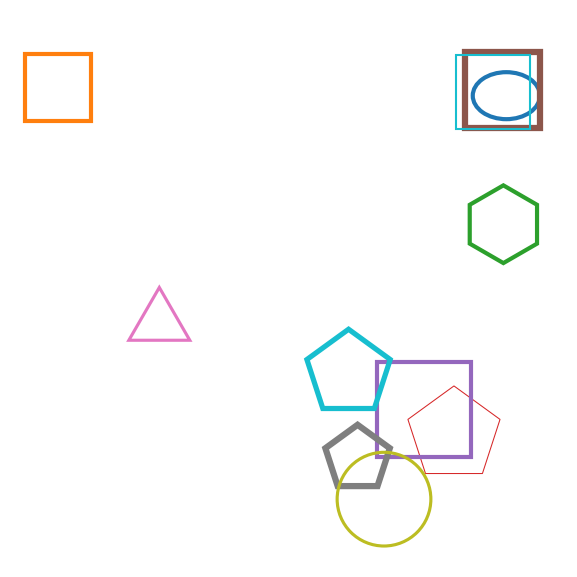[{"shape": "oval", "thickness": 2, "radius": 0.29, "center": [0.877, 0.833]}, {"shape": "square", "thickness": 2, "radius": 0.29, "center": [0.101, 0.848]}, {"shape": "hexagon", "thickness": 2, "radius": 0.34, "center": [0.872, 0.611]}, {"shape": "pentagon", "thickness": 0.5, "radius": 0.42, "center": [0.786, 0.247]}, {"shape": "square", "thickness": 2, "radius": 0.41, "center": [0.734, 0.29]}, {"shape": "square", "thickness": 3, "radius": 0.33, "center": [0.87, 0.843]}, {"shape": "triangle", "thickness": 1.5, "radius": 0.3, "center": [0.276, 0.44]}, {"shape": "pentagon", "thickness": 3, "radius": 0.29, "center": [0.619, 0.205]}, {"shape": "circle", "thickness": 1.5, "radius": 0.41, "center": [0.665, 0.135]}, {"shape": "pentagon", "thickness": 2.5, "radius": 0.38, "center": [0.604, 0.353]}, {"shape": "square", "thickness": 1, "radius": 0.32, "center": [0.854, 0.839]}]